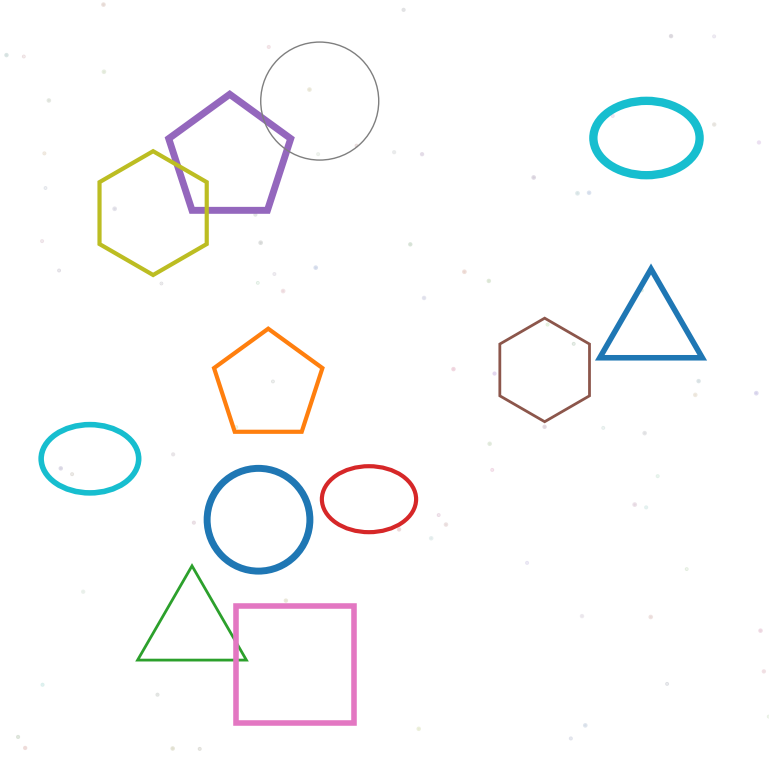[{"shape": "circle", "thickness": 2.5, "radius": 0.33, "center": [0.336, 0.325]}, {"shape": "triangle", "thickness": 2, "radius": 0.38, "center": [0.845, 0.574]}, {"shape": "pentagon", "thickness": 1.5, "radius": 0.37, "center": [0.348, 0.499]}, {"shape": "triangle", "thickness": 1, "radius": 0.41, "center": [0.249, 0.184]}, {"shape": "oval", "thickness": 1.5, "radius": 0.31, "center": [0.479, 0.352]}, {"shape": "pentagon", "thickness": 2.5, "radius": 0.42, "center": [0.298, 0.794]}, {"shape": "hexagon", "thickness": 1, "radius": 0.34, "center": [0.707, 0.52]}, {"shape": "square", "thickness": 2, "radius": 0.38, "center": [0.383, 0.137]}, {"shape": "circle", "thickness": 0.5, "radius": 0.38, "center": [0.415, 0.869]}, {"shape": "hexagon", "thickness": 1.5, "radius": 0.4, "center": [0.199, 0.723]}, {"shape": "oval", "thickness": 3, "radius": 0.34, "center": [0.84, 0.821]}, {"shape": "oval", "thickness": 2, "radius": 0.32, "center": [0.117, 0.404]}]